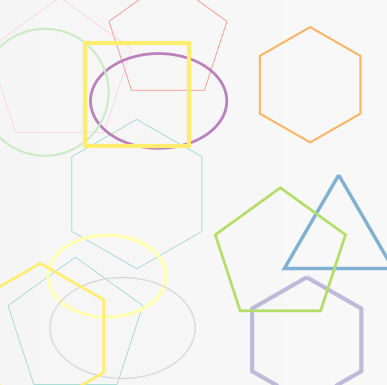[{"shape": "hexagon", "thickness": 0.5, "radius": 0.97, "center": [0.353, 0.496]}, {"shape": "pentagon", "thickness": 0.5, "radius": 0.91, "center": [0.195, 0.15]}, {"shape": "oval", "thickness": 2.5, "radius": 0.76, "center": [0.276, 0.283]}, {"shape": "hexagon", "thickness": 3, "radius": 0.81, "center": [0.792, 0.117]}, {"shape": "pentagon", "thickness": 0.5, "radius": 0.8, "center": [0.433, 0.895]}, {"shape": "triangle", "thickness": 2.5, "radius": 0.81, "center": [0.874, 0.383]}, {"shape": "hexagon", "thickness": 1.5, "radius": 0.75, "center": [0.8, 0.78]}, {"shape": "pentagon", "thickness": 2, "radius": 0.88, "center": [0.724, 0.336]}, {"shape": "pentagon", "thickness": 0.5, "radius": 0.97, "center": [0.154, 0.813]}, {"shape": "oval", "thickness": 1, "radius": 0.94, "center": [0.316, 0.148]}, {"shape": "oval", "thickness": 2, "radius": 0.88, "center": [0.409, 0.738]}, {"shape": "circle", "thickness": 1.5, "radius": 0.82, "center": [0.116, 0.76]}, {"shape": "square", "thickness": 3, "radius": 0.67, "center": [0.355, 0.755]}, {"shape": "hexagon", "thickness": 2, "radius": 0.95, "center": [0.104, 0.127]}]